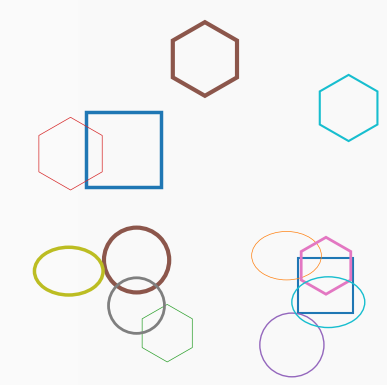[{"shape": "square", "thickness": 2.5, "radius": 0.49, "center": [0.318, 0.611]}, {"shape": "square", "thickness": 1.5, "radius": 0.35, "center": [0.84, 0.258]}, {"shape": "oval", "thickness": 0.5, "radius": 0.45, "center": [0.739, 0.336]}, {"shape": "hexagon", "thickness": 0.5, "radius": 0.37, "center": [0.432, 0.135]}, {"shape": "hexagon", "thickness": 0.5, "radius": 0.47, "center": [0.182, 0.601]}, {"shape": "circle", "thickness": 1, "radius": 0.41, "center": [0.753, 0.104]}, {"shape": "hexagon", "thickness": 3, "radius": 0.48, "center": [0.529, 0.847]}, {"shape": "circle", "thickness": 3, "radius": 0.42, "center": [0.352, 0.325]}, {"shape": "hexagon", "thickness": 2, "radius": 0.37, "center": [0.841, 0.31]}, {"shape": "circle", "thickness": 2, "radius": 0.36, "center": [0.352, 0.206]}, {"shape": "oval", "thickness": 2.5, "radius": 0.44, "center": [0.177, 0.296]}, {"shape": "hexagon", "thickness": 1.5, "radius": 0.43, "center": [0.9, 0.72]}, {"shape": "oval", "thickness": 1, "radius": 0.47, "center": [0.847, 0.215]}]